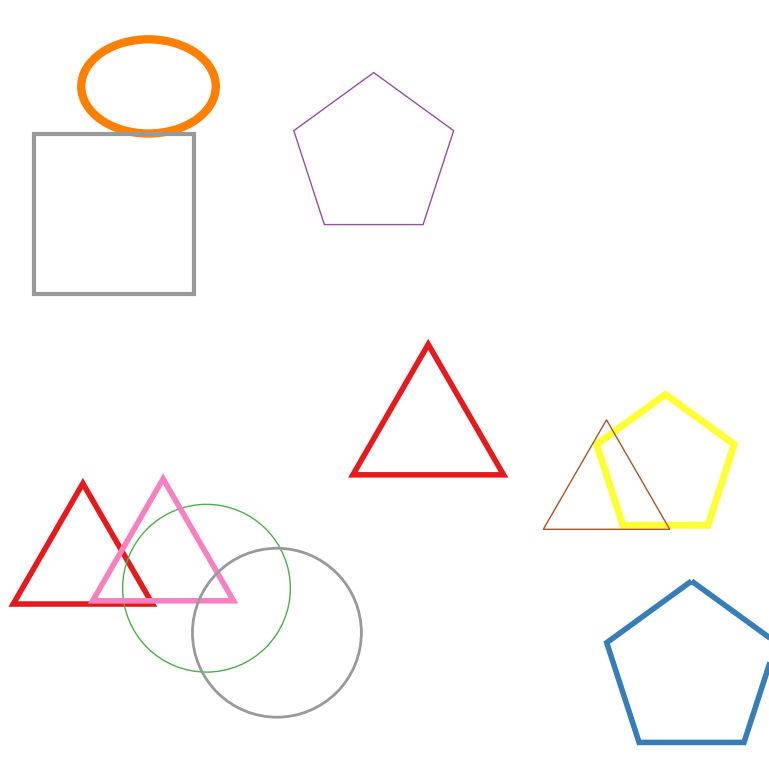[{"shape": "triangle", "thickness": 2, "radius": 0.56, "center": [0.556, 0.44]}, {"shape": "triangle", "thickness": 2, "radius": 0.52, "center": [0.108, 0.268]}, {"shape": "pentagon", "thickness": 2, "radius": 0.58, "center": [0.898, 0.13]}, {"shape": "circle", "thickness": 0.5, "radius": 0.54, "center": [0.268, 0.236]}, {"shape": "pentagon", "thickness": 0.5, "radius": 0.55, "center": [0.485, 0.797]}, {"shape": "oval", "thickness": 3, "radius": 0.44, "center": [0.193, 0.888]}, {"shape": "pentagon", "thickness": 2.5, "radius": 0.47, "center": [0.864, 0.394]}, {"shape": "triangle", "thickness": 0.5, "radius": 0.47, "center": [0.788, 0.36]}, {"shape": "triangle", "thickness": 2, "radius": 0.53, "center": [0.212, 0.273]}, {"shape": "square", "thickness": 1.5, "radius": 0.52, "center": [0.149, 0.722]}, {"shape": "circle", "thickness": 1, "radius": 0.55, "center": [0.36, 0.178]}]